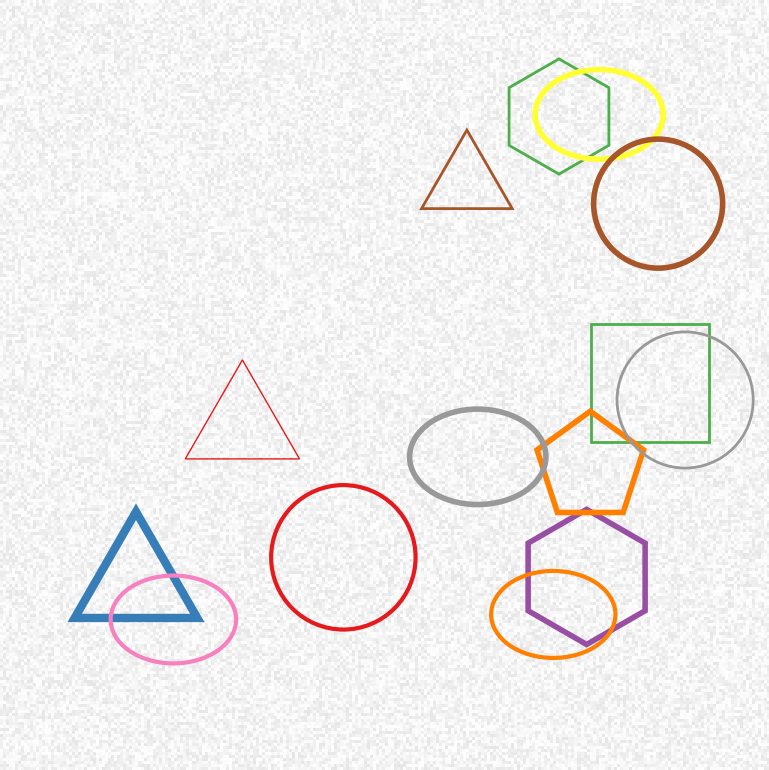[{"shape": "circle", "thickness": 1.5, "radius": 0.47, "center": [0.446, 0.276]}, {"shape": "triangle", "thickness": 0.5, "radius": 0.43, "center": [0.315, 0.447]}, {"shape": "triangle", "thickness": 3, "radius": 0.46, "center": [0.177, 0.243]}, {"shape": "square", "thickness": 1, "radius": 0.38, "center": [0.844, 0.503]}, {"shape": "hexagon", "thickness": 1, "radius": 0.37, "center": [0.726, 0.849]}, {"shape": "hexagon", "thickness": 2, "radius": 0.44, "center": [0.762, 0.251]}, {"shape": "pentagon", "thickness": 2, "radius": 0.36, "center": [0.767, 0.393]}, {"shape": "oval", "thickness": 1.5, "radius": 0.4, "center": [0.719, 0.202]}, {"shape": "oval", "thickness": 2, "radius": 0.42, "center": [0.778, 0.851]}, {"shape": "circle", "thickness": 2, "radius": 0.42, "center": [0.855, 0.736]}, {"shape": "triangle", "thickness": 1, "radius": 0.34, "center": [0.606, 0.763]}, {"shape": "oval", "thickness": 1.5, "radius": 0.41, "center": [0.225, 0.195]}, {"shape": "circle", "thickness": 1, "radius": 0.44, "center": [0.89, 0.481]}, {"shape": "oval", "thickness": 2, "radius": 0.44, "center": [0.62, 0.407]}]